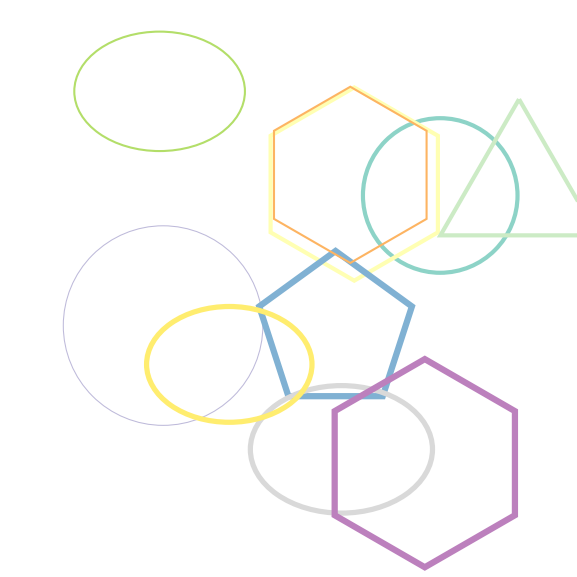[{"shape": "circle", "thickness": 2, "radius": 0.67, "center": [0.762, 0.661]}, {"shape": "hexagon", "thickness": 2, "radius": 0.84, "center": [0.613, 0.68]}, {"shape": "circle", "thickness": 0.5, "radius": 0.86, "center": [0.282, 0.435]}, {"shape": "pentagon", "thickness": 3, "radius": 0.69, "center": [0.581, 0.426]}, {"shape": "hexagon", "thickness": 1, "radius": 0.76, "center": [0.607, 0.696]}, {"shape": "oval", "thickness": 1, "radius": 0.74, "center": [0.276, 0.841]}, {"shape": "oval", "thickness": 2.5, "radius": 0.79, "center": [0.591, 0.221]}, {"shape": "hexagon", "thickness": 3, "radius": 0.9, "center": [0.736, 0.197]}, {"shape": "triangle", "thickness": 2, "radius": 0.79, "center": [0.899, 0.67]}, {"shape": "oval", "thickness": 2.5, "radius": 0.72, "center": [0.397, 0.368]}]